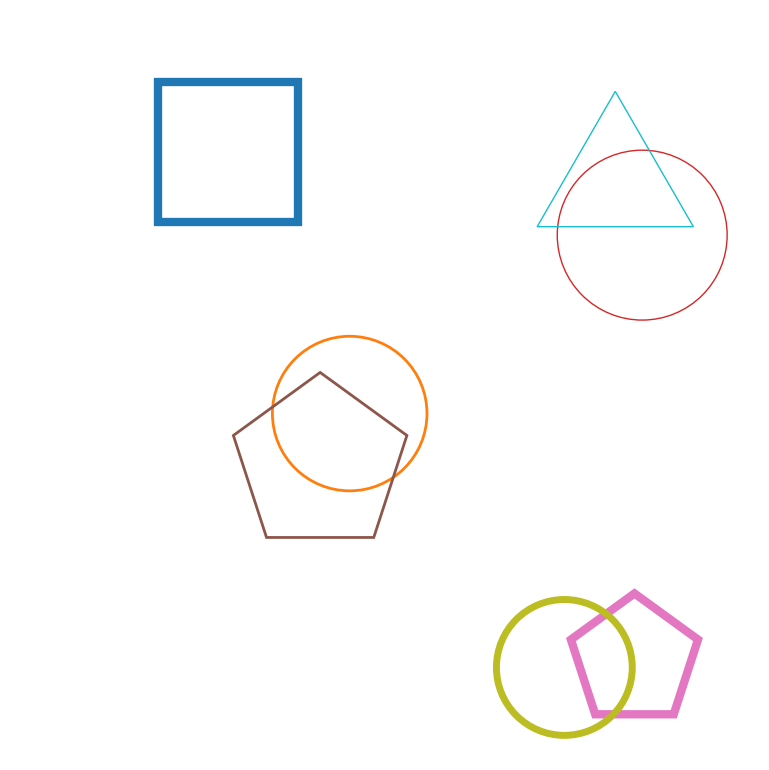[{"shape": "square", "thickness": 3, "radius": 0.46, "center": [0.296, 0.803]}, {"shape": "circle", "thickness": 1, "radius": 0.5, "center": [0.454, 0.463]}, {"shape": "circle", "thickness": 0.5, "radius": 0.55, "center": [0.834, 0.695]}, {"shape": "pentagon", "thickness": 1, "radius": 0.59, "center": [0.416, 0.398]}, {"shape": "pentagon", "thickness": 3, "radius": 0.43, "center": [0.824, 0.143]}, {"shape": "circle", "thickness": 2.5, "radius": 0.44, "center": [0.733, 0.133]}, {"shape": "triangle", "thickness": 0.5, "radius": 0.59, "center": [0.799, 0.764]}]